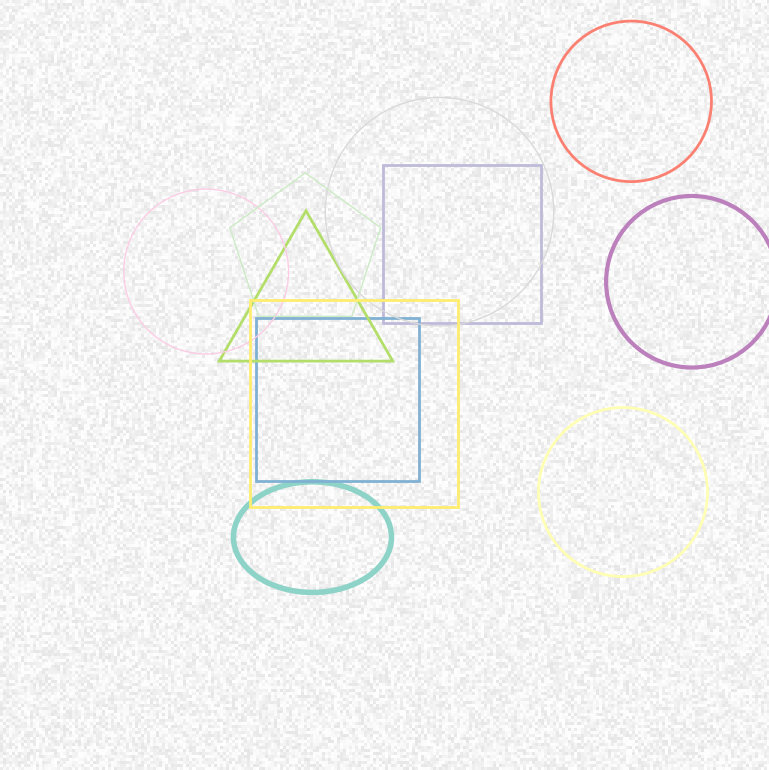[{"shape": "oval", "thickness": 2, "radius": 0.51, "center": [0.406, 0.302]}, {"shape": "circle", "thickness": 1, "radius": 0.55, "center": [0.809, 0.361]}, {"shape": "square", "thickness": 1, "radius": 0.51, "center": [0.599, 0.683]}, {"shape": "circle", "thickness": 1, "radius": 0.52, "center": [0.82, 0.868]}, {"shape": "square", "thickness": 1, "radius": 0.53, "center": [0.438, 0.481]}, {"shape": "triangle", "thickness": 1, "radius": 0.65, "center": [0.397, 0.596]}, {"shape": "circle", "thickness": 0.5, "radius": 0.54, "center": [0.268, 0.647]}, {"shape": "circle", "thickness": 0.5, "radius": 0.74, "center": [0.571, 0.725]}, {"shape": "circle", "thickness": 1.5, "radius": 0.56, "center": [0.899, 0.634]}, {"shape": "pentagon", "thickness": 0.5, "radius": 0.51, "center": [0.396, 0.672]}, {"shape": "square", "thickness": 1, "radius": 0.67, "center": [0.46, 0.476]}]